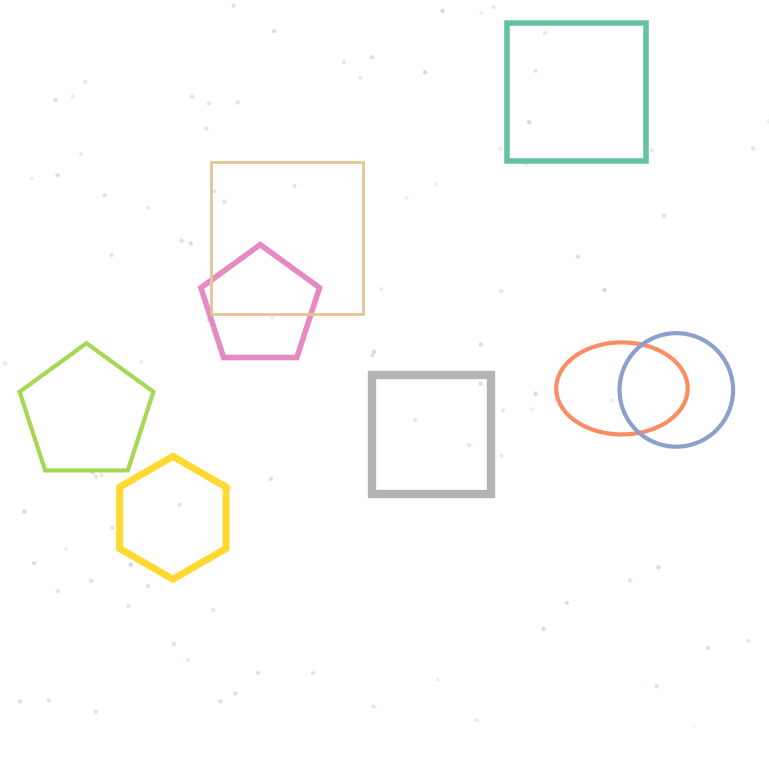[{"shape": "square", "thickness": 2, "radius": 0.45, "center": [0.749, 0.881]}, {"shape": "oval", "thickness": 1.5, "radius": 0.43, "center": [0.808, 0.496]}, {"shape": "circle", "thickness": 1.5, "radius": 0.37, "center": [0.878, 0.494]}, {"shape": "pentagon", "thickness": 2, "radius": 0.4, "center": [0.338, 0.601]}, {"shape": "pentagon", "thickness": 1.5, "radius": 0.46, "center": [0.112, 0.463]}, {"shape": "hexagon", "thickness": 2.5, "radius": 0.4, "center": [0.224, 0.328]}, {"shape": "square", "thickness": 1, "radius": 0.49, "center": [0.373, 0.691]}, {"shape": "square", "thickness": 3, "radius": 0.39, "center": [0.561, 0.436]}]